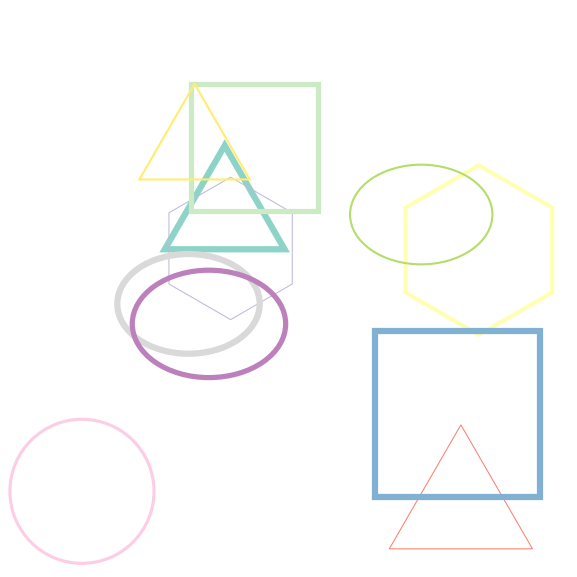[{"shape": "triangle", "thickness": 3, "radius": 0.6, "center": [0.389, 0.627]}, {"shape": "hexagon", "thickness": 2, "radius": 0.73, "center": [0.829, 0.566]}, {"shape": "hexagon", "thickness": 0.5, "radius": 0.62, "center": [0.399, 0.569]}, {"shape": "triangle", "thickness": 0.5, "radius": 0.72, "center": [0.798, 0.12]}, {"shape": "square", "thickness": 3, "radius": 0.72, "center": [0.793, 0.282]}, {"shape": "oval", "thickness": 1, "radius": 0.62, "center": [0.729, 0.628]}, {"shape": "circle", "thickness": 1.5, "radius": 0.62, "center": [0.142, 0.148]}, {"shape": "oval", "thickness": 3, "radius": 0.62, "center": [0.326, 0.473]}, {"shape": "oval", "thickness": 2.5, "radius": 0.66, "center": [0.362, 0.438]}, {"shape": "square", "thickness": 2.5, "radius": 0.55, "center": [0.441, 0.744]}, {"shape": "triangle", "thickness": 1, "radius": 0.55, "center": [0.337, 0.744]}]